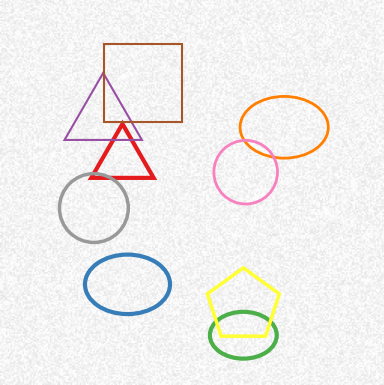[{"shape": "triangle", "thickness": 3, "radius": 0.47, "center": [0.318, 0.585]}, {"shape": "oval", "thickness": 3, "radius": 0.55, "center": [0.331, 0.261]}, {"shape": "oval", "thickness": 3, "radius": 0.43, "center": [0.632, 0.129]}, {"shape": "triangle", "thickness": 1.5, "radius": 0.58, "center": [0.268, 0.695]}, {"shape": "oval", "thickness": 2, "radius": 0.57, "center": [0.738, 0.669]}, {"shape": "pentagon", "thickness": 2.5, "radius": 0.49, "center": [0.632, 0.206]}, {"shape": "square", "thickness": 1.5, "radius": 0.51, "center": [0.371, 0.784]}, {"shape": "circle", "thickness": 2, "radius": 0.41, "center": [0.638, 0.553]}, {"shape": "circle", "thickness": 2.5, "radius": 0.45, "center": [0.244, 0.46]}]